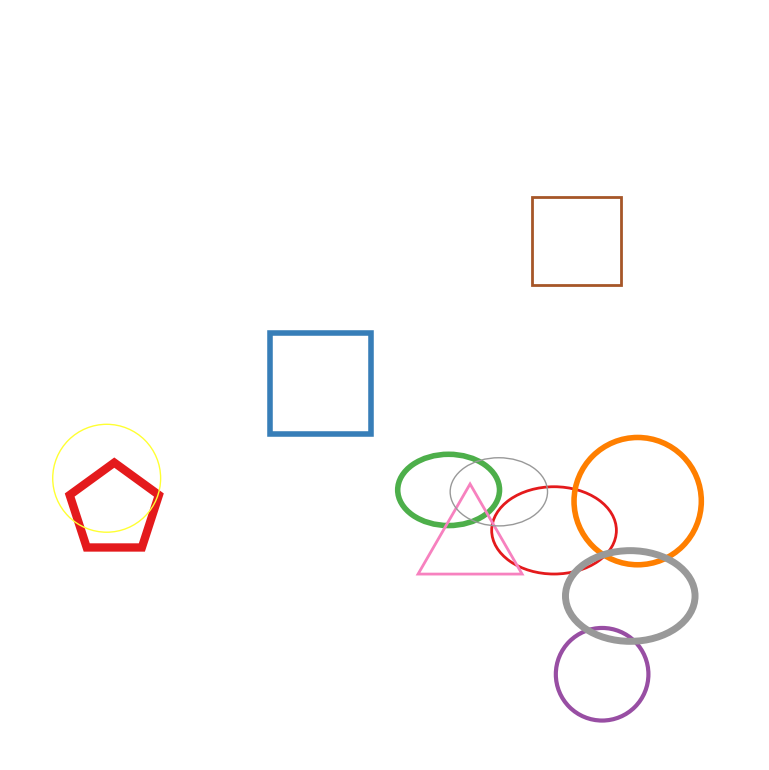[{"shape": "pentagon", "thickness": 3, "radius": 0.3, "center": [0.148, 0.338]}, {"shape": "oval", "thickness": 1, "radius": 0.4, "center": [0.72, 0.311]}, {"shape": "square", "thickness": 2, "radius": 0.33, "center": [0.416, 0.502]}, {"shape": "oval", "thickness": 2, "radius": 0.33, "center": [0.583, 0.364]}, {"shape": "circle", "thickness": 1.5, "radius": 0.3, "center": [0.782, 0.124]}, {"shape": "circle", "thickness": 2, "radius": 0.41, "center": [0.828, 0.349]}, {"shape": "circle", "thickness": 0.5, "radius": 0.35, "center": [0.139, 0.379]}, {"shape": "square", "thickness": 1, "radius": 0.29, "center": [0.749, 0.687]}, {"shape": "triangle", "thickness": 1, "radius": 0.39, "center": [0.61, 0.293]}, {"shape": "oval", "thickness": 0.5, "radius": 0.32, "center": [0.648, 0.361]}, {"shape": "oval", "thickness": 2.5, "radius": 0.42, "center": [0.819, 0.226]}]